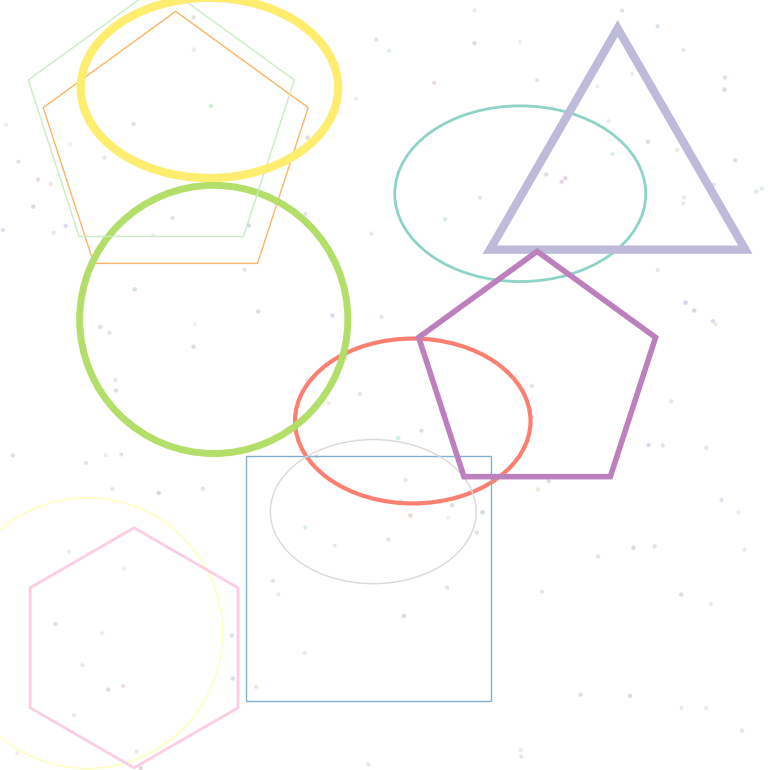[{"shape": "oval", "thickness": 1, "radius": 0.81, "center": [0.676, 0.748]}, {"shape": "circle", "thickness": 0.5, "radius": 0.88, "center": [0.113, 0.178]}, {"shape": "triangle", "thickness": 3, "radius": 0.96, "center": [0.802, 0.772]}, {"shape": "oval", "thickness": 1.5, "radius": 0.76, "center": [0.536, 0.453]}, {"shape": "square", "thickness": 0.5, "radius": 0.8, "center": [0.479, 0.249]}, {"shape": "pentagon", "thickness": 0.5, "radius": 0.9, "center": [0.228, 0.804]}, {"shape": "circle", "thickness": 2.5, "radius": 0.87, "center": [0.278, 0.585]}, {"shape": "hexagon", "thickness": 1, "radius": 0.78, "center": [0.174, 0.159]}, {"shape": "oval", "thickness": 0.5, "radius": 0.67, "center": [0.485, 0.336]}, {"shape": "pentagon", "thickness": 2, "radius": 0.81, "center": [0.698, 0.512]}, {"shape": "pentagon", "thickness": 0.5, "radius": 0.91, "center": [0.209, 0.84]}, {"shape": "oval", "thickness": 3, "radius": 0.84, "center": [0.272, 0.886]}]